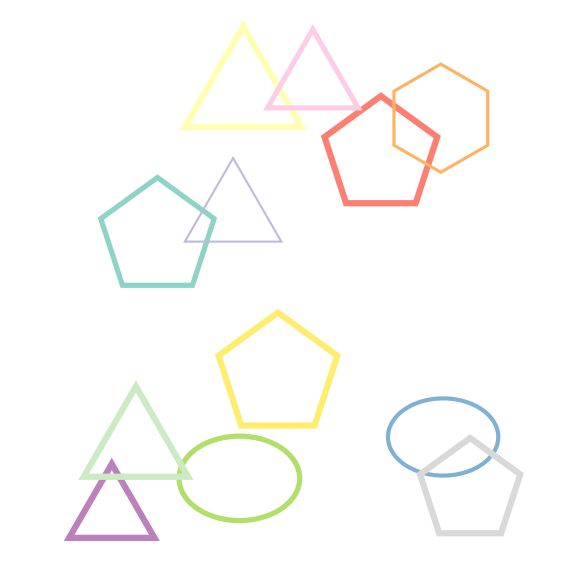[{"shape": "pentagon", "thickness": 2.5, "radius": 0.52, "center": [0.273, 0.589]}, {"shape": "triangle", "thickness": 3, "radius": 0.58, "center": [0.421, 0.837]}, {"shape": "triangle", "thickness": 1, "radius": 0.48, "center": [0.404, 0.629]}, {"shape": "pentagon", "thickness": 3, "radius": 0.51, "center": [0.66, 0.73]}, {"shape": "oval", "thickness": 2, "radius": 0.48, "center": [0.767, 0.242]}, {"shape": "hexagon", "thickness": 1.5, "radius": 0.47, "center": [0.763, 0.794]}, {"shape": "oval", "thickness": 2.5, "radius": 0.52, "center": [0.415, 0.171]}, {"shape": "triangle", "thickness": 2.5, "radius": 0.45, "center": [0.542, 0.858]}, {"shape": "pentagon", "thickness": 3, "radius": 0.46, "center": [0.814, 0.15]}, {"shape": "triangle", "thickness": 3, "radius": 0.43, "center": [0.194, 0.11]}, {"shape": "triangle", "thickness": 3, "radius": 0.52, "center": [0.235, 0.226]}, {"shape": "pentagon", "thickness": 3, "radius": 0.54, "center": [0.481, 0.35]}]